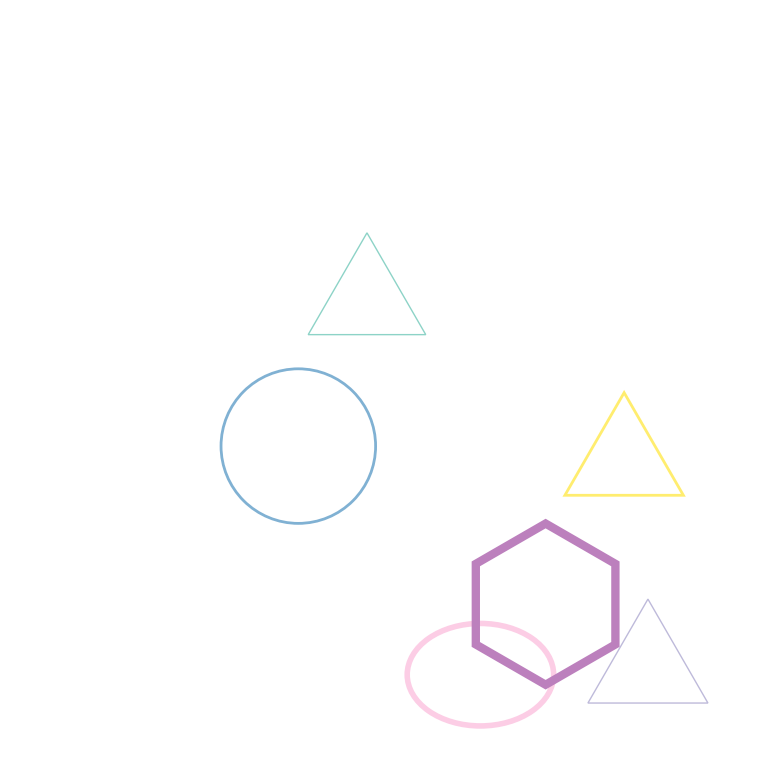[{"shape": "triangle", "thickness": 0.5, "radius": 0.44, "center": [0.477, 0.609]}, {"shape": "triangle", "thickness": 0.5, "radius": 0.45, "center": [0.841, 0.132]}, {"shape": "circle", "thickness": 1, "radius": 0.5, "center": [0.387, 0.421]}, {"shape": "oval", "thickness": 2, "radius": 0.48, "center": [0.624, 0.124]}, {"shape": "hexagon", "thickness": 3, "radius": 0.52, "center": [0.709, 0.215]}, {"shape": "triangle", "thickness": 1, "radius": 0.44, "center": [0.811, 0.401]}]